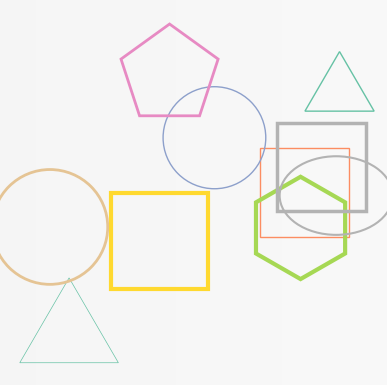[{"shape": "triangle", "thickness": 1, "radius": 0.52, "center": [0.876, 0.763]}, {"shape": "triangle", "thickness": 0.5, "radius": 0.73, "center": [0.178, 0.131]}, {"shape": "square", "thickness": 1, "radius": 0.58, "center": [0.786, 0.5]}, {"shape": "circle", "thickness": 1, "radius": 0.66, "center": [0.553, 0.642]}, {"shape": "pentagon", "thickness": 2, "radius": 0.66, "center": [0.438, 0.806]}, {"shape": "hexagon", "thickness": 3, "radius": 0.66, "center": [0.776, 0.408]}, {"shape": "square", "thickness": 3, "radius": 0.62, "center": [0.412, 0.374]}, {"shape": "circle", "thickness": 2, "radius": 0.75, "center": [0.129, 0.411]}, {"shape": "oval", "thickness": 1.5, "radius": 0.73, "center": [0.867, 0.492]}, {"shape": "square", "thickness": 2.5, "radius": 0.57, "center": [0.83, 0.565]}]